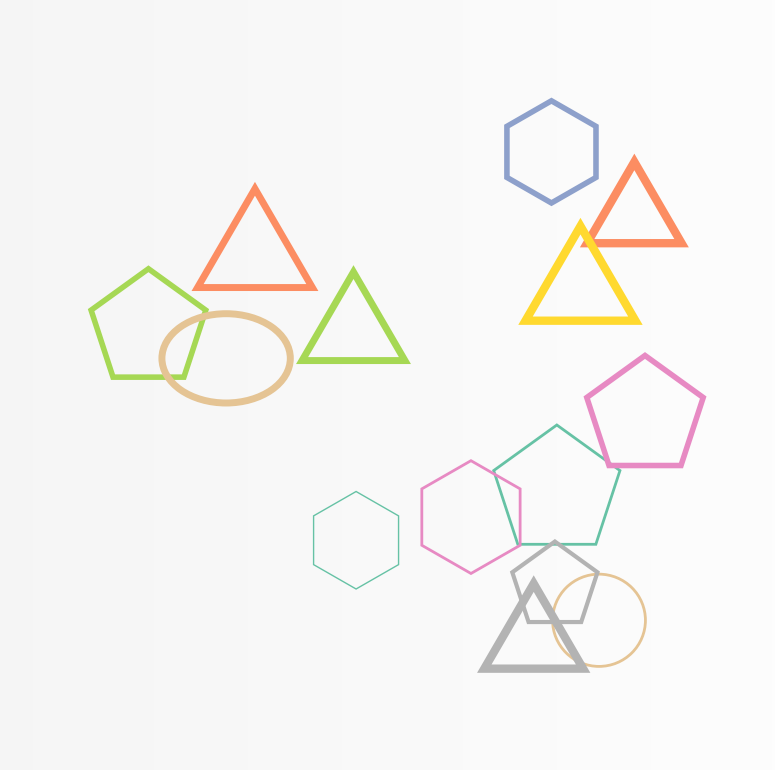[{"shape": "hexagon", "thickness": 0.5, "radius": 0.32, "center": [0.459, 0.298]}, {"shape": "pentagon", "thickness": 1, "radius": 0.43, "center": [0.718, 0.362]}, {"shape": "triangle", "thickness": 3, "radius": 0.35, "center": [0.819, 0.719]}, {"shape": "triangle", "thickness": 2.5, "radius": 0.43, "center": [0.329, 0.669]}, {"shape": "hexagon", "thickness": 2, "radius": 0.33, "center": [0.712, 0.803]}, {"shape": "pentagon", "thickness": 2, "radius": 0.39, "center": [0.832, 0.459]}, {"shape": "hexagon", "thickness": 1, "radius": 0.37, "center": [0.608, 0.328]}, {"shape": "triangle", "thickness": 2.5, "radius": 0.38, "center": [0.456, 0.57]}, {"shape": "pentagon", "thickness": 2, "radius": 0.39, "center": [0.192, 0.573]}, {"shape": "triangle", "thickness": 3, "radius": 0.41, "center": [0.749, 0.624]}, {"shape": "circle", "thickness": 1, "radius": 0.3, "center": [0.773, 0.194]}, {"shape": "oval", "thickness": 2.5, "radius": 0.41, "center": [0.292, 0.535]}, {"shape": "triangle", "thickness": 3, "radius": 0.37, "center": [0.689, 0.168]}, {"shape": "pentagon", "thickness": 1.5, "radius": 0.29, "center": [0.716, 0.239]}]